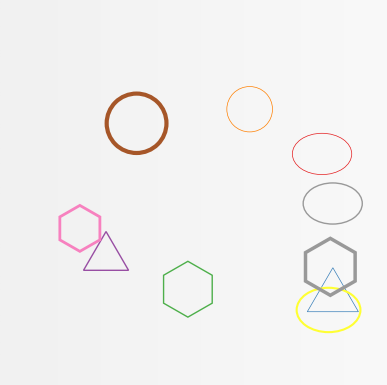[{"shape": "oval", "thickness": 0.5, "radius": 0.38, "center": [0.831, 0.6]}, {"shape": "triangle", "thickness": 0.5, "radius": 0.38, "center": [0.859, 0.228]}, {"shape": "hexagon", "thickness": 1, "radius": 0.36, "center": [0.485, 0.249]}, {"shape": "triangle", "thickness": 1, "radius": 0.34, "center": [0.274, 0.331]}, {"shape": "circle", "thickness": 0.5, "radius": 0.29, "center": [0.644, 0.716]}, {"shape": "oval", "thickness": 1.5, "radius": 0.41, "center": [0.848, 0.195]}, {"shape": "circle", "thickness": 3, "radius": 0.39, "center": [0.352, 0.68]}, {"shape": "hexagon", "thickness": 2, "radius": 0.3, "center": [0.206, 0.407]}, {"shape": "hexagon", "thickness": 2.5, "radius": 0.37, "center": [0.852, 0.307]}, {"shape": "oval", "thickness": 1, "radius": 0.38, "center": [0.859, 0.471]}]